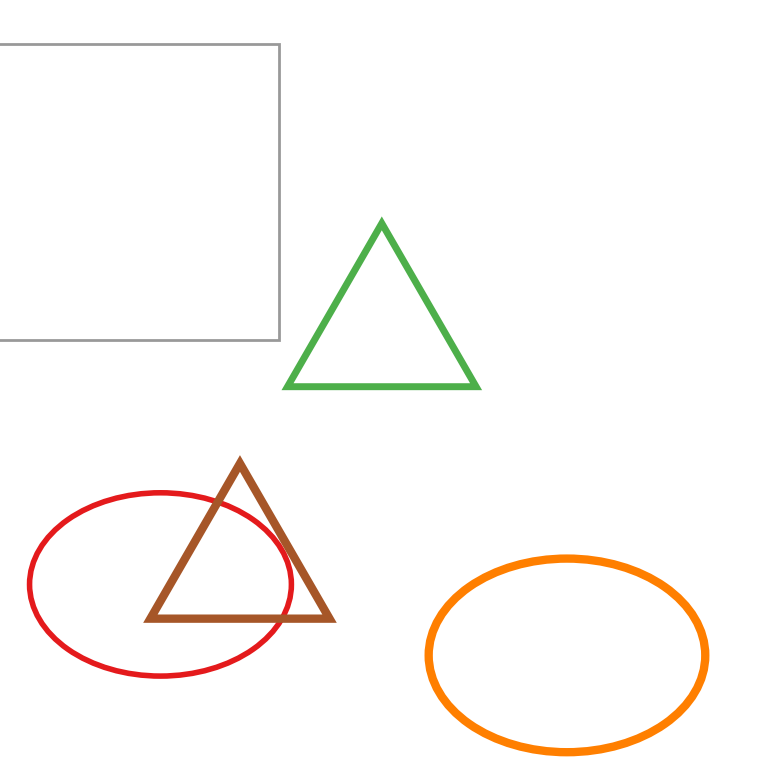[{"shape": "oval", "thickness": 2, "radius": 0.85, "center": [0.208, 0.241]}, {"shape": "triangle", "thickness": 2.5, "radius": 0.71, "center": [0.496, 0.568]}, {"shape": "oval", "thickness": 3, "radius": 0.9, "center": [0.736, 0.149]}, {"shape": "triangle", "thickness": 3, "radius": 0.67, "center": [0.312, 0.264]}, {"shape": "square", "thickness": 1, "radius": 0.96, "center": [0.17, 0.751]}]